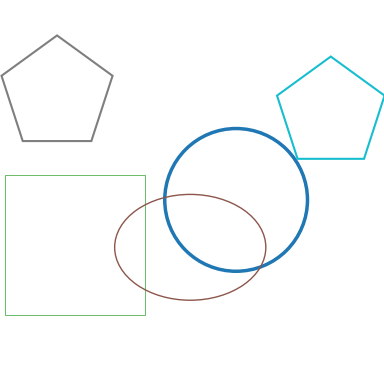[{"shape": "circle", "thickness": 2.5, "radius": 0.93, "center": [0.613, 0.481]}, {"shape": "square", "thickness": 0.5, "radius": 0.91, "center": [0.194, 0.364]}, {"shape": "oval", "thickness": 1, "radius": 0.98, "center": [0.494, 0.358]}, {"shape": "pentagon", "thickness": 1.5, "radius": 0.76, "center": [0.148, 0.756]}, {"shape": "pentagon", "thickness": 1.5, "radius": 0.73, "center": [0.859, 0.706]}]